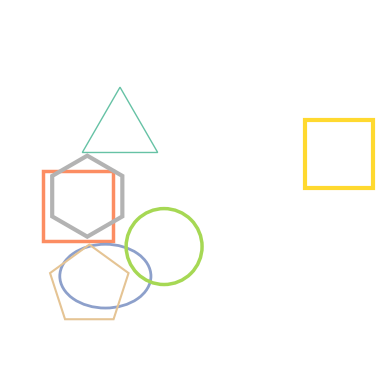[{"shape": "triangle", "thickness": 1, "radius": 0.57, "center": [0.312, 0.66]}, {"shape": "square", "thickness": 2.5, "radius": 0.45, "center": [0.202, 0.464]}, {"shape": "oval", "thickness": 2, "radius": 0.59, "center": [0.274, 0.283]}, {"shape": "circle", "thickness": 2.5, "radius": 0.49, "center": [0.426, 0.36]}, {"shape": "square", "thickness": 3, "radius": 0.44, "center": [0.881, 0.6]}, {"shape": "pentagon", "thickness": 1.5, "radius": 0.54, "center": [0.232, 0.258]}, {"shape": "hexagon", "thickness": 3, "radius": 0.53, "center": [0.227, 0.49]}]